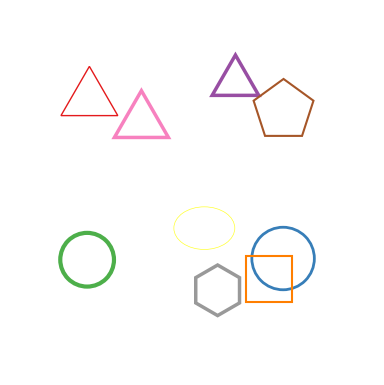[{"shape": "triangle", "thickness": 1, "radius": 0.43, "center": [0.232, 0.742]}, {"shape": "circle", "thickness": 2, "radius": 0.41, "center": [0.735, 0.329]}, {"shape": "circle", "thickness": 3, "radius": 0.35, "center": [0.226, 0.325]}, {"shape": "triangle", "thickness": 2.5, "radius": 0.35, "center": [0.612, 0.787]}, {"shape": "square", "thickness": 1.5, "radius": 0.3, "center": [0.7, 0.275]}, {"shape": "oval", "thickness": 0.5, "radius": 0.4, "center": [0.531, 0.407]}, {"shape": "pentagon", "thickness": 1.5, "radius": 0.41, "center": [0.736, 0.713]}, {"shape": "triangle", "thickness": 2.5, "radius": 0.4, "center": [0.367, 0.683]}, {"shape": "hexagon", "thickness": 2.5, "radius": 0.33, "center": [0.565, 0.246]}]